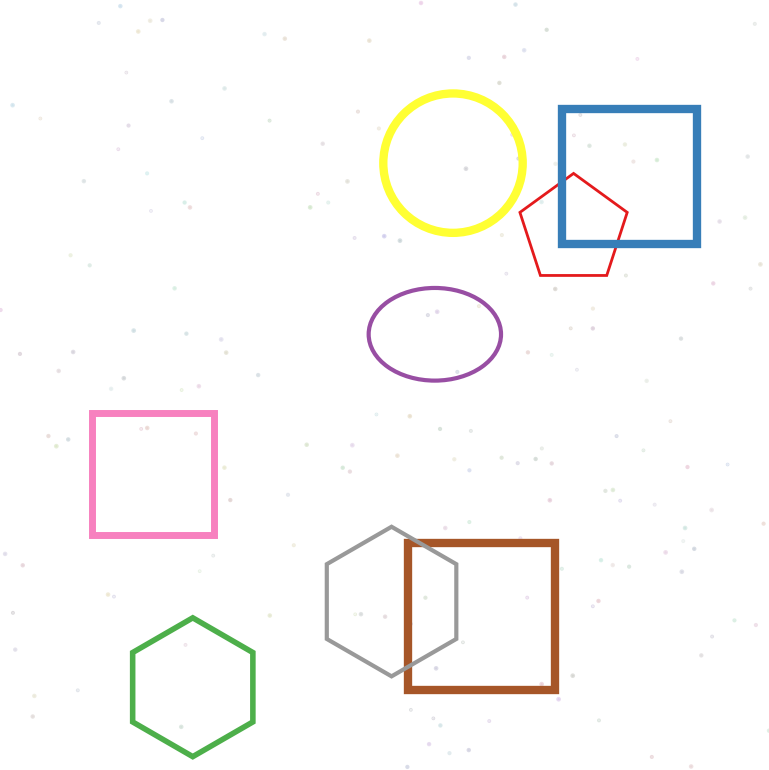[{"shape": "pentagon", "thickness": 1, "radius": 0.37, "center": [0.745, 0.702]}, {"shape": "square", "thickness": 3, "radius": 0.44, "center": [0.817, 0.771]}, {"shape": "hexagon", "thickness": 2, "radius": 0.45, "center": [0.25, 0.107]}, {"shape": "oval", "thickness": 1.5, "radius": 0.43, "center": [0.565, 0.566]}, {"shape": "circle", "thickness": 3, "radius": 0.45, "center": [0.588, 0.788]}, {"shape": "square", "thickness": 3, "radius": 0.48, "center": [0.625, 0.199]}, {"shape": "square", "thickness": 2.5, "radius": 0.39, "center": [0.198, 0.385]}, {"shape": "hexagon", "thickness": 1.5, "radius": 0.49, "center": [0.509, 0.219]}]